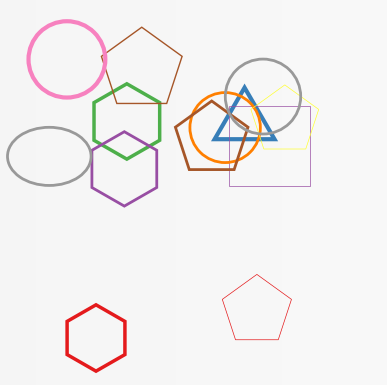[{"shape": "pentagon", "thickness": 0.5, "radius": 0.47, "center": [0.663, 0.193]}, {"shape": "hexagon", "thickness": 2.5, "radius": 0.43, "center": [0.248, 0.122]}, {"shape": "triangle", "thickness": 3, "radius": 0.45, "center": [0.631, 0.683]}, {"shape": "hexagon", "thickness": 2.5, "radius": 0.49, "center": [0.327, 0.685]}, {"shape": "square", "thickness": 0.5, "radius": 0.52, "center": [0.695, 0.621]}, {"shape": "hexagon", "thickness": 2, "radius": 0.48, "center": [0.321, 0.561]}, {"shape": "circle", "thickness": 2, "radius": 0.45, "center": [0.581, 0.669]}, {"shape": "pentagon", "thickness": 0.5, "radius": 0.46, "center": [0.735, 0.687]}, {"shape": "pentagon", "thickness": 2, "radius": 0.49, "center": [0.546, 0.639]}, {"shape": "pentagon", "thickness": 1, "radius": 0.55, "center": [0.366, 0.82]}, {"shape": "circle", "thickness": 3, "radius": 0.5, "center": [0.173, 0.846]}, {"shape": "circle", "thickness": 2, "radius": 0.49, "center": [0.679, 0.749]}, {"shape": "oval", "thickness": 2, "radius": 0.54, "center": [0.127, 0.594]}]